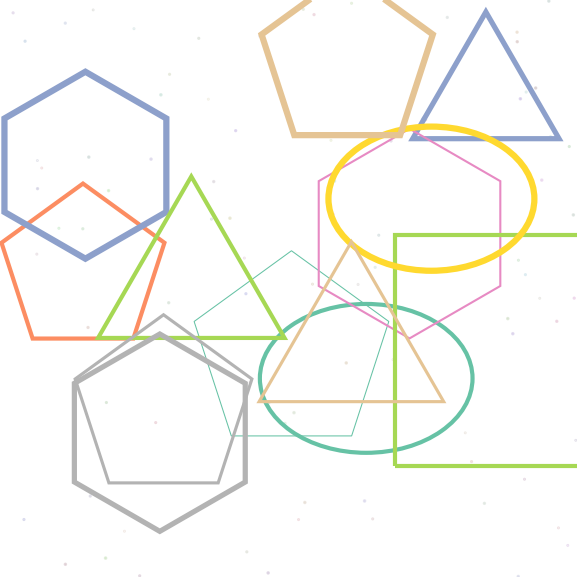[{"shape": "pentagon", "thickness": 0.5, "radius": 0.89, "center": [0.505, 0.388]}, {"shape": "oval", "thickness": 2, "radius": 0.92, "center": [0.634, 0.344]}, {"shape": "pentagon", "thickness": 2, "radius": 0.74, "center": [0.144, 0.533]}, {"shape": "hexagon", "thickness": 3, "radius": 0.81, "center": [0.148, 0.713]}, {"shape": "triangle", "thickness": 2.5, "radius": 0.73, "center": [0.841, 0.832]}, {"shape": "hexagon", "thickness": 1, "radius": 0.91, "center": [0.709, 0.595]}, {"shape": "triangle", "thickness": 2, "radius": 0.93, "center": [0.331, 0.507]}, {"shape": "square", "thickness": 2, "radius": 1.0, "center": [0.883, 0.392]}, {"shape": "oval", "thickness": 3, "radius": 0.89, "center": [0.747, 0.655]}, {"shape": "pentagon", "thickness": 3, "radius": 0.78, "center": [0.601, 0.891]}, {"shape": "triangle", "thickness": 1.5, "radius": 0.92, "center": [0.608, 0.396]}, {"shape": "pentagon", "thickness": 1.5, "radius": 0.8, "center": [0.283, 0.293]}, {"shape": "hexagon", "thickness": 2.5, "radius": 0.85, "center": [0.277, 0.25]}]